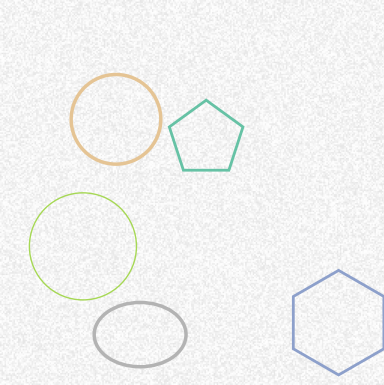[{"shape": "pentagon", "thickness": 2, "radius": 0.5, "center": [0.535, 0.639]}, {"shape": "hexagon", "thickness": 2, "radius": 0.68, "center": [0.879, 0.162]}, {"shape": "circle", "thickness": 1, "radius": 0.7, "center": [0.215, 0.36]}, {"shape": "circle", "thickness": 2.5, "radius": 0.58, "center": [0.301, 0.69]}, {"shape": "oval", "thickness": 2.5, "radius": 0.6, "center": [0.364, 0.131]}]